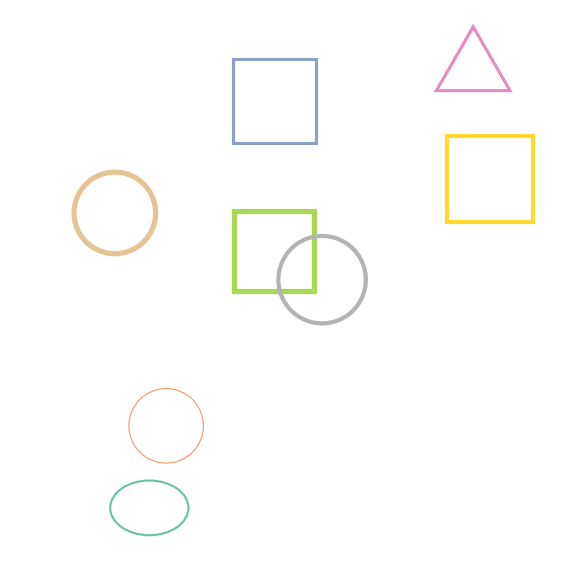[{"shape": "oval", "thickness": 1, "radius": 0.34, "center": [0.259, 0.12]}, {"shape": "circle", "thickness": 0.5, "radius": 0.32, "center": [0.288, 0.262]}, {"shape": "square", "thickness": 1.5, "radius": 0.36, "center": [0.475, 0.824]}, {"shape": "triangle", "thickness": 1.5, "radius": 0.37, "center": [0.819, 0.879]}, {"shape": "square", "thickness": 2.5, "radius": 0.35, "center": [0.474, 0.564]}, {"shape": "square", "thickness": 2, "radius": 0.37, "center": [0.848, 0.689]}, {"shape": "circle", "thickness": 2.5, "radius": 0.35, "center": [0.199, 0.63]}, {"shape": "circle", "thickness": 2, "radius": 0.38, "center": [0.558, 0.515]}]